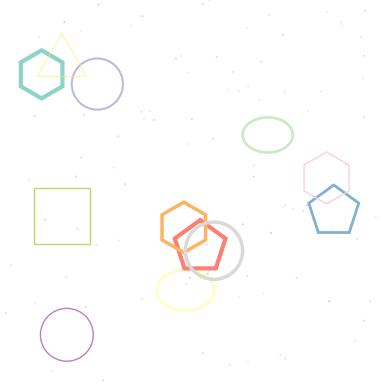[{"shape": "hexagon", "thickness": 3, "radius": 0.31, "center": [0.108, 0.807]}, {"shape": "oval", "thickness": 1.5, "radius": 0.37, "center": [0.482, 0.246]}, {"shape": "circle", "thickness": 1.5, "radius": 0.33, "center": [0.253, 0.782]}, {"shape": "pentagon", "thickness": 3, "radius": 0.35, "center": [0.52, 0.359]}, {"shape": "pentagon", "thickness": 2, "radius": 0.34, "center": [0.867, 0.451]}, {"shape": "hexagon", "thickness": 2.5, "radius": 0.33, "center": [0.477, 0.409]}, {"shape": "square", "thickness": 1, "radius": 0.36, "center": [0.162, 0.438]}, {"shape": "hexagon", "thickness": 1, "radius": 0.34, "center": [0.848, 0.538]}, {"shape": "circle", "thickness": 2.5, "radius": 0.37, "center": [0.556, 0.349]}, {"shape": "circle", "thickness": 1, "radius": 0.34, "center": [0.174, 0.13]}, {"shape": "oval", "thickness": 2, "radius": 0.33, "center": [0.695, 0.649]}, {"shape": "triangle", "thickness": 0.5, "radius": 0.37, "center": [0.161, 0.839]}]